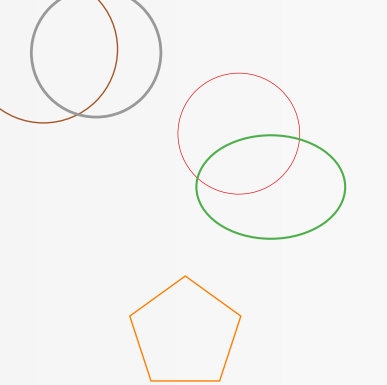[{"shape": "circle", "thickness": 0.5, "radius": 0.79, "center": [0.616, 0.653]}, {"shape": "oval", "thickness": 1.5, "radius": 0.96, "center": [0.699, 0.514]}, {"shape": "pentagon", "thickness": 1, "radius": 0.75, "center": [0.478, 0.132]}, {"shape": "circle", "thickness": 1, "radius": 0.96, "center": [0.112, 0.872]}, {"shape": "circle", "thickness": 2, "radius": 0.84, "center": [0.248, 0.863]}]